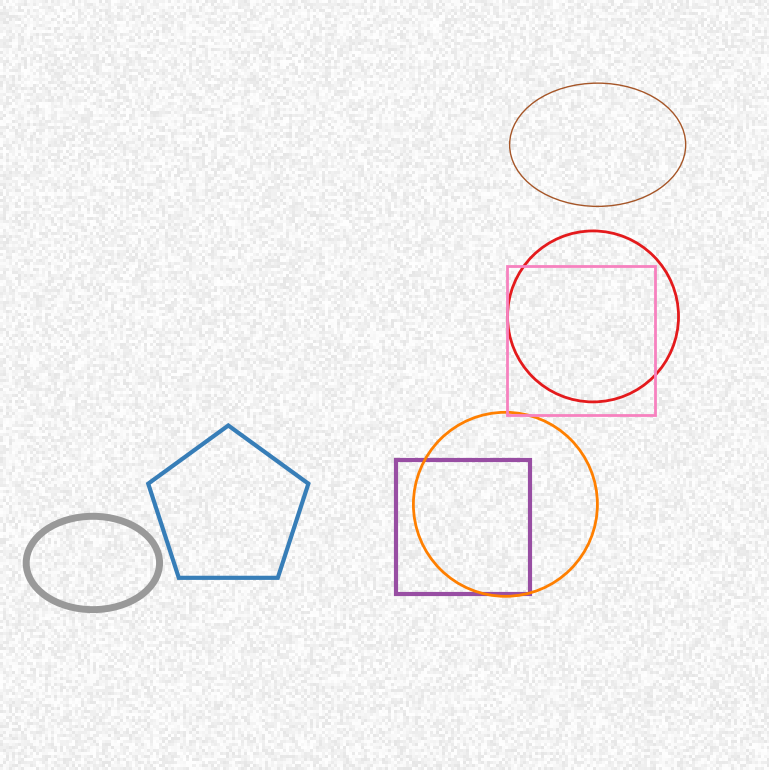[{"shape": "circle", "thickness": 1, "radius": 0.56, "center": [0.77, 0.589]}, {"shape": "pentagon", "thickness": 1.5, "radius": 0.55, "center": [0.296, 0.338]}, {"shape": "square", "thickness": 1.5, "radius": 0.43, "center": [0.601, 0.316]}, {"shape": "circle", "thickness": 1, "radius": 0.6, "center": [0.656, 0.345]}, {"shape": "oval", "thickness": 0.5, "radius": 0.57, "center": [0.776, 0.812]}, {"shape": "square", "thickness": 1, "radius": 0.48, "center": [0.755, 0.558]}, {"shape": "oval", "thickness": 2.5, "radius": 0.43, "center": [0.121, 0.269]}]